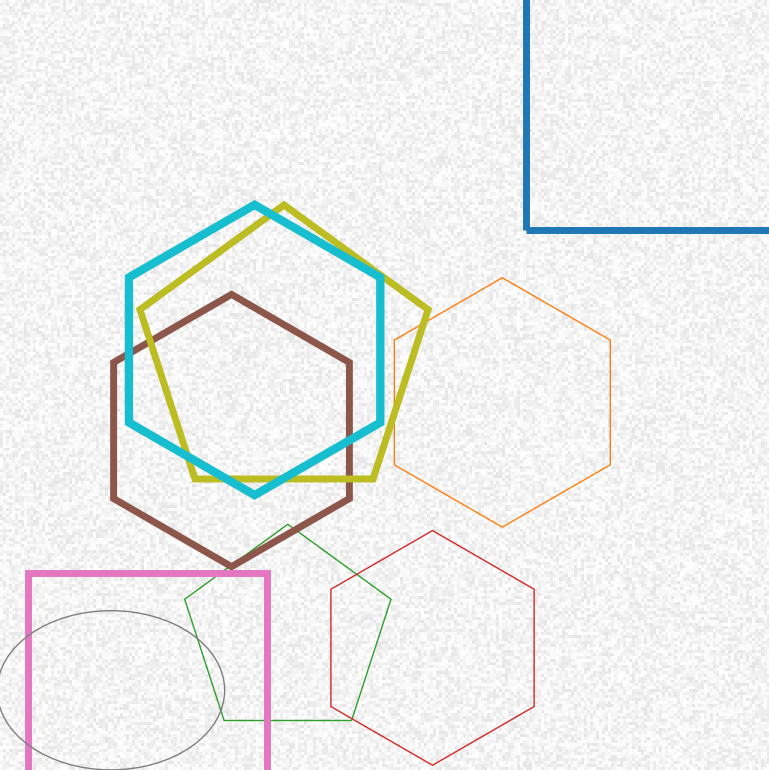[{"shape": "square", "thickness": 2.5, "radius": 0.89, "center": [0.862, 0.88]}, {"shape": "hexagon", "thickness": 0.5, "radius": 0.81, "center": [0.652, 0.477]}, {"shape": "pentagon", "thickness": 0.5, "radius": 0.7, "center": [0.374, 0.178]}, {"shape": "hexagon", "thickness": 0.5, "radius": 0.76, "center": [0.562, 0.159]}, {"shape": "hexagon", "thickness": 2.5, "radius": 0.88, "center": [0.301, 0.441]}, {"shape": "square", "thickness": 2.5, "radius": 0.78, "center": [0.192, 0.101]}, {"shape": "oval", "thickness": 0.5, "radius": 0.74, "center": [0.144, 0.104]}, {"shape": "pentagon", "thickness": 2.5, "radius": 0.98, "center": [0.369, 0.537]}, {"shape": "hexagon", "thickness": 3, "radius": 0.94, "center": [0.331, 0.546]}]